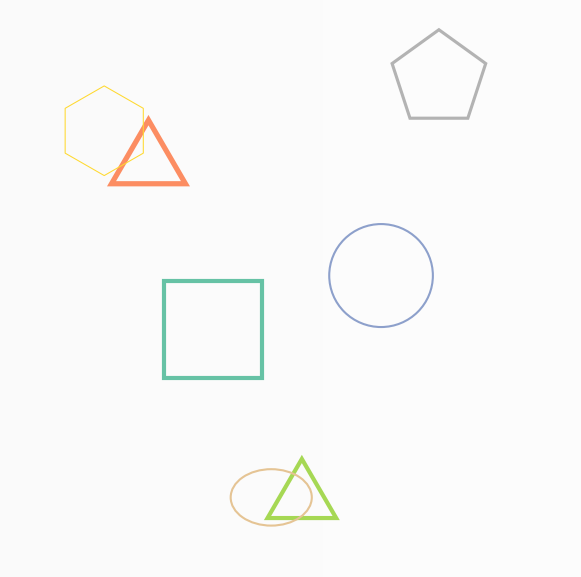[{"shape": "square", "thickness": 2, "radius": 0.42, "center": [0.366, 0.429]}, {"shape": "triangle", "thickness": 2.5, "radius": 0.37, "center": [0.255, 0.718]}, {"shape": "circle", "thickness": 1, "radius": 0.45, "center": [0.656, 0.522]}, {"shape": "triangle", "thickness": 2, "radius": 0.34, "center": [0.519, 0.136]}, {"shape": "hexagon", "thickness": 0.5, "radius": 0.39, "center": [0.179, 0.773]}, {"shape": "oval", "thickness": 1, "radius": 0.35, "center": [0.467, 0.138]}, {"shape": "pentagon", "thickness": 1.5, "radius": 0.42, "center": [0.755, 0.863]}]